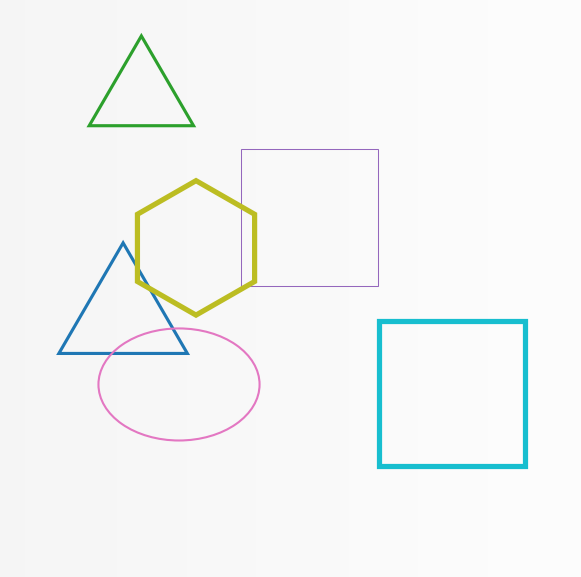[{"shape": "triangle", "thickness": 1.5, "radius": 0.64, "center": [0.212, 0.451]}, {"shape": "triangle", "thickness": 1.5, "radius": 0.52, "center": [0.243, 0.833]}, {"shape": "square", "thickness": 0.5, "radius": 0.59, "center": [0.533, 0.623]}, {"shape": "oval", "thickness": 1, "radius": 0.69, "center": [0.308, 0.333]}, {"shape": "hexagon", "thickness": 2.5, "radius": 0.58, "center": [0.337, 0.57]}, {"shape": "square", "thickness": 2.5, "radius": 0.63, "center": [0.777, 0.317]}]